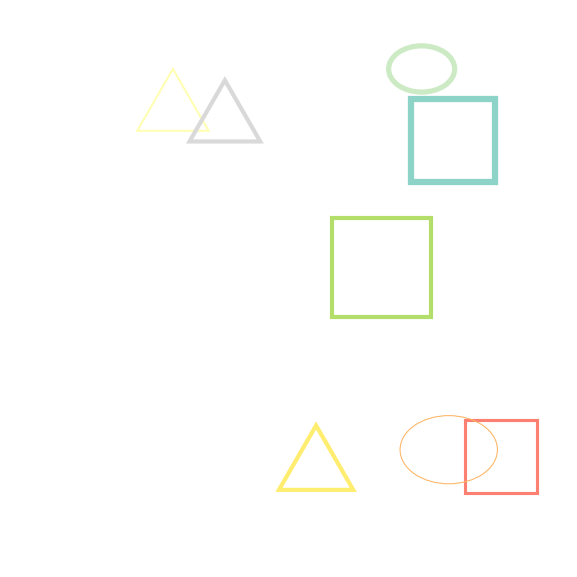[{"shape": "square", "thickness": 3, "radius": 0.36, "center": [0.785, 0.756]}, {"shape": "triangle", "thickness": 1, "radius": 0.36, "center": [0.299, 0.808]}, {"shape": "square", "thickness": 1.5, "radius": 0.32, "center": [0.868, 0.209]}, {"shape": "oval", "thickness": 0.5, "radius": 0.42, "center": [0.777, 0.22]}, {"shape": "square", "thickness": 2, "radius": 0.43, "center": [0.661, 0.536]}, {"shape": "triangle", "thickness": 2, "radius": 0.35, "center": [0.389, 0.79]}, {"shape": "oval", "thickness": 2.5, "radius": 0.29, "center": [0.73, 0.88]}, {"shape": "triangle", "thickness": 2, "radius": 0.37, "center": [0.547, 0.188]}]